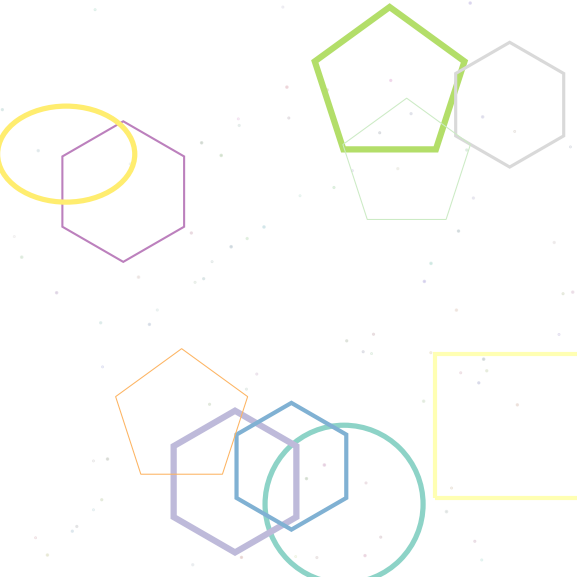[{"shape": "circle", "thickness": 2.5, "radius": 0.68, "center": [0.596, 0.126]}, {"shape": "square", "thickness": 2, "radius": 0.62, "center": [0.877, 0.262]}, {"shape": "hexagon", "thickness": 3, "radius": 0.61, "center": [0.407, 0.165]}, {"shape": "hexagon", "thickness": 2, "radius": 0.55, "center": [0.505, 0.192]}, {"shape": "pentagon", "thickness": 0.5, "radius": 0.6, "center": [0.315, 0.275]}, {"shape": "pentagon", "thickness": 3, "radius": 0.68, "center": [0.675, 0.851]}, {"shape": "hexagon", "thickness": 1.5, "radius": 0.54, "center": [0.883, 0.818]}, {"shape": "hexagon", "thickness": 1, "radius": 0.61, "center": [0.213, 0.667]}, {"shape": "pentagon", "thickness": 0.5, "radius": 0.58, "center": [0.704, 0.713]}, {"shape": "oval", "thickness": 2.5, "radius": 0.59, "center": [0.115, 0.732]}]